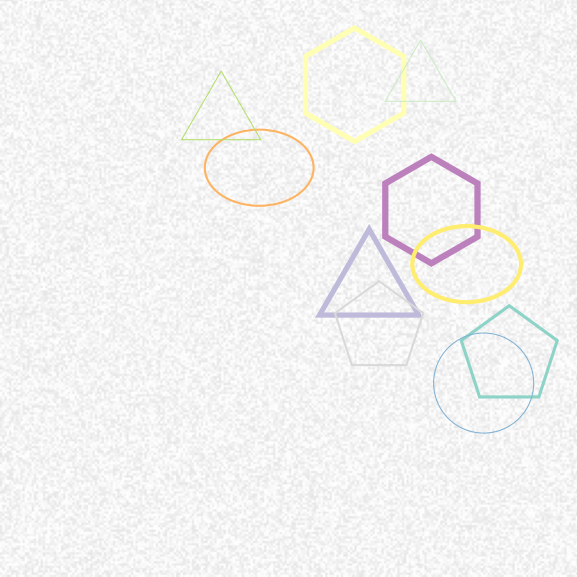[{"shape": "pentagon", "thickness": 1.5, "radius": 0.44, "center": [0.882, 0.382]}, {"shape": "hexagon", "thickness": 2.5, "radius": 0.49, "center": [0.614, 0.852]}, {"shape": "triangle", "thickness": 2.5, "radius": 0.5, "center": [0.639, 0.503]}, {"shape": "circle", "thickness": 0.5, "radius": 0.43, "center": [0.838, 0.336]}, {"shape": "oval", "thickness": 1, "radius": 0.47, "center": [0.449, 0.709]}, {"shape": "triangle", "thickness": 0.5, "radius": 0.4, "center": [0.383, 0.797]}, {"shape": "pentagon", "thickness": 1, "radius": 0.4, "center": [0.656, 0.432]}, {"shape": "hexagon", "thickness": 3, "radius": 0.46, "center": [0.747, 0.635]}, {"shape": "triangle", "thickness": 0.5, "radius": 0.35, "center": [0.728, 0.859]}, {"shape": "oval", "thickness": 2, "radius": 0.47, "center": [0.808, 0.542]}]